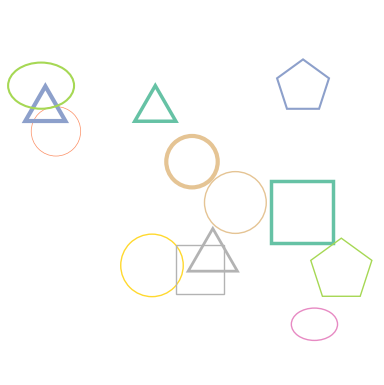[{"shape": "square", "thickness": 2.5, "radius": 0.4, "center": [0.784, 0.449]}, {"shape": "triangle", "thickness": 2.5, "radius": 0.31, "center": [0.403, 0.716]}, {"shape": "circle", "thickness": 0.5, "radius": 0.32, "center": [0.145, 0.659]}, {"shape": "pentagon", "thickness": 1.5, "radius": 0.35, "center": [0.787, 0.775]}, {"shape": "triangle", "thickness": 3, "radius": 0.3, "center": [0.118, 0.716]}, {"shape": "oval", "thickness": 1, "radius": 0.3, "center": [0.817, 0.158]}, {"shape": "pentagon", "thickness": 1, "radius": 0.42, "center": [0.887, 0.298]}, {"shape": "oval", "thickness": 1.5, "radius": 0.43, "center": [0.107, 0.778]}, {"shape": "circle", "thickness": 1, "radius": 0.41, "center": [0.395, 0.311]}, {"shape": "circle", "thickness": 1, "radius": 0.4, "center": [0.611, 0.474]}, {"shape": "circle", "thickness": 3, "radius": 0.33, "center": [0.499, 0.58]}, {"shape": "square", "thickness": 1, "radius": 0.32, "center": [0.52, 0.301]}, {"shape": "triangle", "thickness": 2, "radius": 0.37, "center": [0.553, 0.333]}]